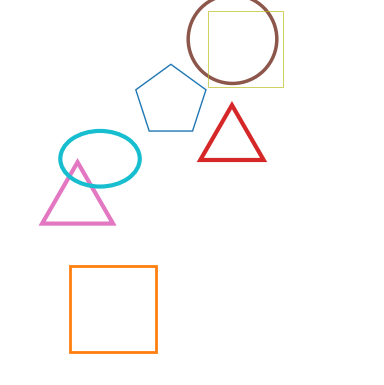[{"shape": "pentagon", "thickness": 1, "radius": 0.48, "center": [0.444, 0.737]}, {"shape": "square", "thickness": 2, "radius": 0.56, "center": [0.294, 0.197]}, {"shape": "triangle", "thickness": 3, "radius": 0.47, "center": [0.602, 0.632]}, {"shape": "circle", "thickness": 2.5, "radius": 0.58, "center": [0.604, 0.898]}, {"shape": "triangle", "thickness": 3, "radius": 0.53, "center": [0.201, 0.472]}, {"shape": "square", "thickness": 0.5, "radius": 0.49, "center": [0.637, 0.872]}, {"shape": "oval", "thickness": 3, "radius": 0.52, "center": [0.26, 0.588]}]